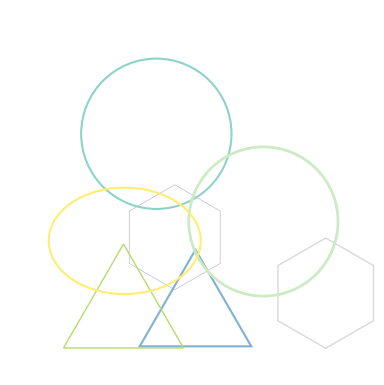[{"shape": "circle", "thickness": 1.5, "radius": 0.98, "center": [0.406, 0.653]}, {"shape": "hexagon", "thickness": 0.5, "radius": 0.68, "center": [0.454, 0.384]}, {"shape": "triangle", "thickness": 1.5, "radius": 0.84, "center": [0.508, 0.184]}, {"shape": "triangle", "thickness": 1, "radius": 0.9, "center": [0.321, 0.186]}, {"shape": "hexagon", "thickness": 1, "radius": 0.72, "center": [0.846, 0.239]}, {"shape": "circle", "thickness": 2, "radius": 0.97, "center": [0.684, 0.425]}, {"shape": "oval", "thickness": 1.5, "radius": 0.99, "center": [0.324, 0.374]}]